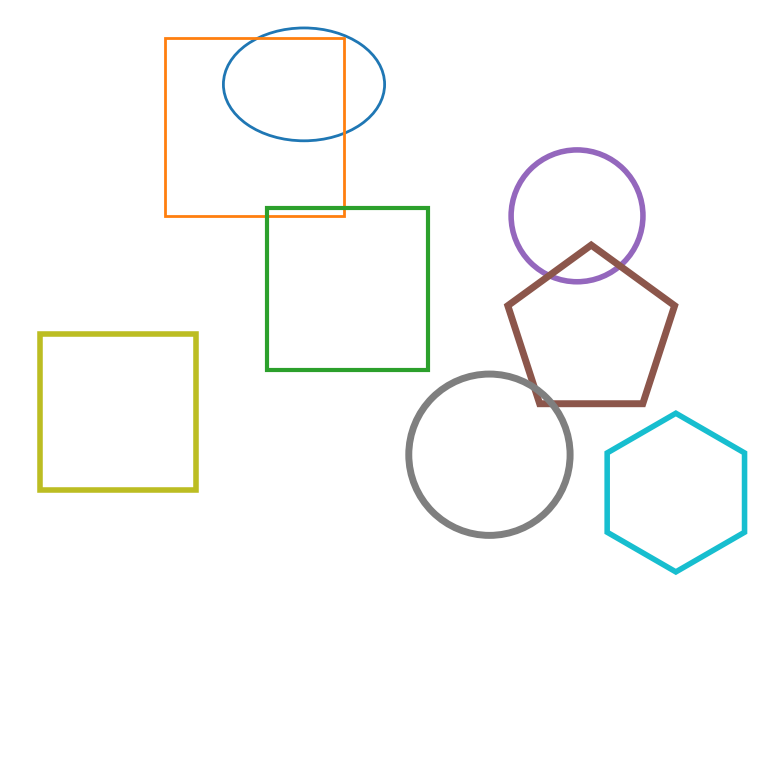[{"shape": "oval", "thickness": 1, "radius": 0.52, "center": [0.395, 0.89]}, {"shape": "square", "thickness": 1, "radius": 0.58, "center": [0.33, 0.835]}, {"shape": "square", "thickness": 1.5, "radius": 0.52, "center": [0.451, 0.625]}, {"shape": "circle", "thickness": 2, "radius": 0.43, "center": [0.749, 0.72]}, {"shape": "pentagon", "thickness": 2.5, "radius": 0.57, "center": [0.768, 0.568]}, {"shape": "circle", "thickness": 2.5, "radius": 0.52, "center": [0.636, 0.409]}, {"shape": "square", "thickness": 2, "radius": 0.51, "center": [0.154, 0.465]}, {"shape": "hexagon", "thickness": 2, "radius": 0.52, "center": [0.878, 0.36]}]